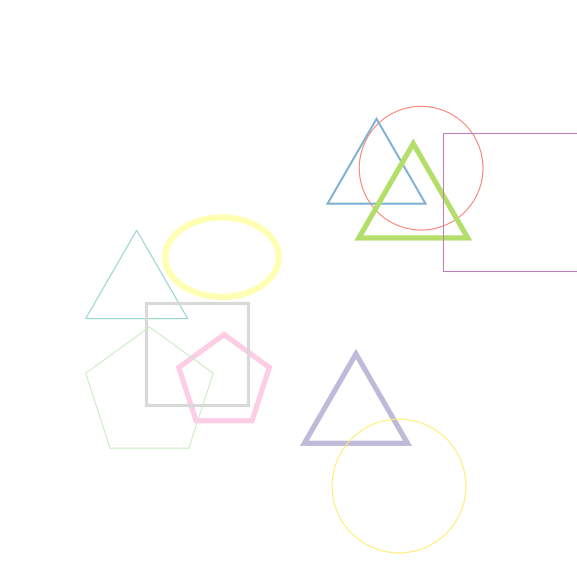[{"shape": "triangle", "thickness": 0.5, "radius": 0.51, "center": [0.237, 0.498]}, {"shape": "oval", "thickness": 3, "radius": 0.49, "center": [0.384, 0.554]}, {"shape": "triangle", "thickness": 2.5, "radius": 0.52, "center": [0.616, 0.283]}, {"shape": "circle", "thickness": 0.5, "radius": 0.54, "center": [0.729, 0.708]}, {"shape": "triangle", "thickness": 1, "radius": 0.49, "center": [0.652, 0.695]}, {"shape": "triangle", "thickness": 2.5, "radius": 0.54, "center": [0.716, 0.642]}, {"shape": "pentagon", "thickness": 2.5, "radius": 0.41, "center": [0.388, 0.337]}, {"shape": "square", "thickness": 1.5, "radius": 0.44, "center": [0.341, 0.386]}, {"shape": "square", "thickness": 0.5, "radius": 0.6, "center": [0.886, 0.65]}, {"shape": "pentagon", "thickness": 0.5, "radius": 0.58, "center": [0.259, 0.317]}, {"shape": "circle", "thickness": 0.5, "radius": 0.58, "center": [0.691, 0.158]}]